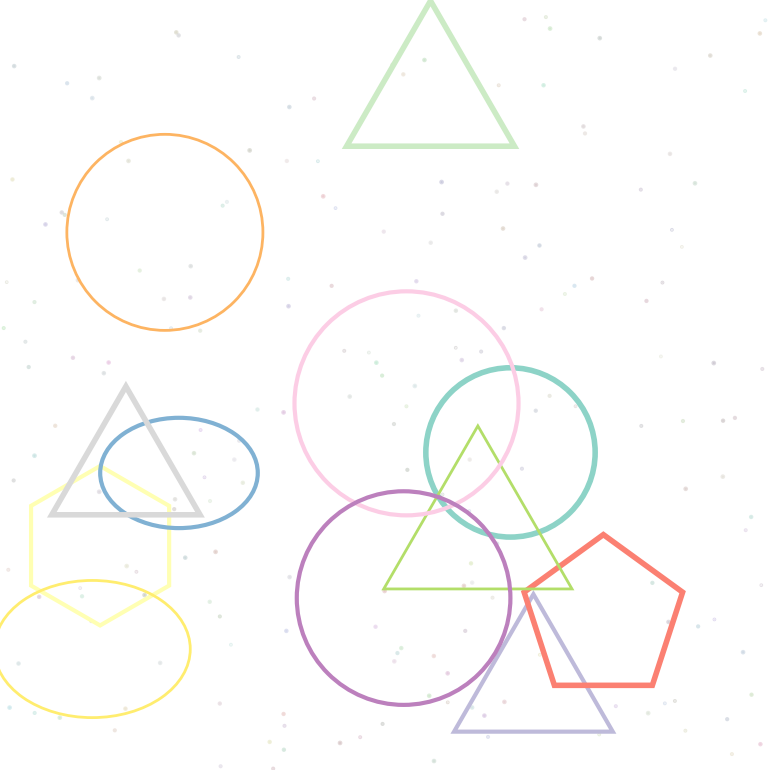[{"shape": "circle", "thickness": 2, "radius": 0.55, "center": [0.663, 0.412]}, {"shape": "hexagon", "thickness": 1.5, "radius": 0.52, "center": [0.13, 0.291]}, {"shape": "triangle", "thickness": 1.5, "radius": 0.59, "center": [0.693, 0.109]}, {"shape": "pentagon", "thickness": 2, "radius": 0.54, "center": [0.784, 0.197]}, {"shape": "oval", "thickness": 1.5, "radius": 0.51, "center": [0.232, 0.386]}, {"shape": "circle", "thickness": 1, "radius": 0.64, "center": [0.214, 0.698]}, {"shape": "triangle", "thickness": 1, "radius": 0.71, "center": [0.621, 0.306]}, {"shape": "circle", "thickness": 1.5, "radius": 0.73, "center": [0.528, 0.476]}, {"shape": "triangle", "thickness": 2, "radius": 0.56, "center": [0.164, 0.387]}, {"shape": "circle", "thickness": 1.5, "radius": 0.69, "center": [0.524, 0.223]}, {"shape": "triangle", "thickness": 2, "radius": 0.63, "center": [0.559, 0.873]}, {"shape": "oval", "thickness": 1, "radius": 0.64, "center": [0.12, 0.157]}]